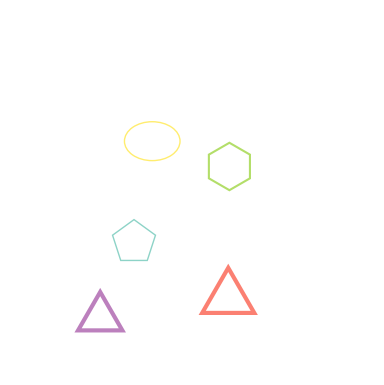[{"shape": "pentagon", "thickness": 1, "radius": 0.29, "center": [0.348, 0.371]}, {"shape": "triangle", "thickness": 3, "radius": 0.39, "center": [0.593, 0.226]}, {"shape": "hexagon", "thickness": 1.5, "radius": 0.31, "center": [0.596, 0.568]}, {"shape": "triangle", "thickness": 3, "radius": 0.33, "center": [0.26, 0.175]}, {"shape": "oval", "thickness": 1, "radius": 0.36, "center": [0.395, 0.633]}]